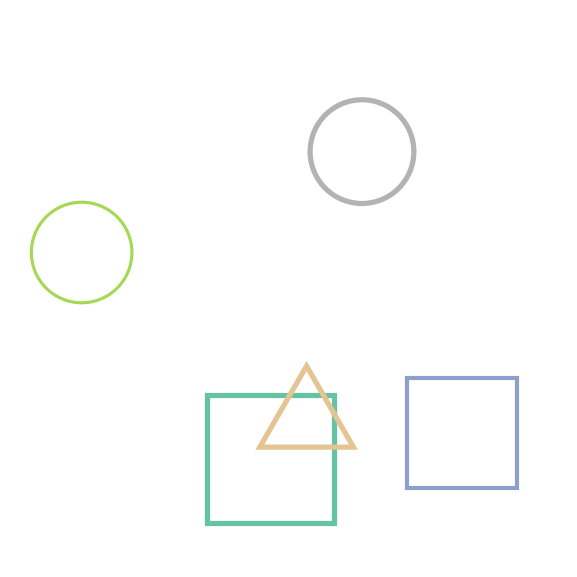[{"shape": "square", "thickness": 2.5, "radius": 0.55, "center": [0.469, 0.204]}, {"shape": "square", "thickness": 2, "radius": 0.48, "center": [0.8, 0.25]}, {"shape": "circle", "thickness": 1.5, "radius": 0.44, "center": [0.141, 0.562]}, {"shape": "triangle", "thickness": 2.5, "radius": 0.47, "center": [0.531, 0.272]}, {"shape": "circle", "thickness": 2.5, "radius": 0.45, "center": [0.627, 0.737]}]